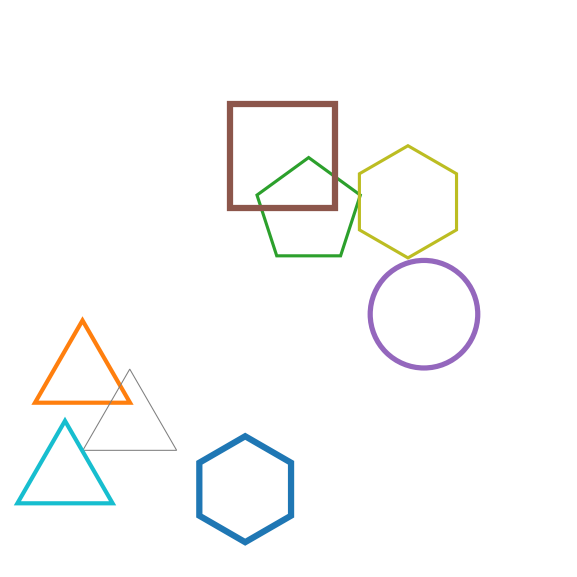[{"shape": "hexagon", "thickness": 3, "radius": 0.46, "center": [0.425, 0.152]}, {"shape": "triangle", "thickness": 2, "radius": 0.48, "center": [0.143, 0.349]}, {"shape": "pentagon", "thickness": 1.5, "radius": 0.47, "center": [0.534, 0.632]}, {"shape": "circle", "thickness": 2.5, "radius": 0.47, "center": [0.734, 0.455]}, {"shape": "square", "thickness": 3, "radius": 0.45, "center": [0.489, 0.729]}, {"shape": "triangle", "thickness": 0.5, "radius": 0.47, "center": [0.225, 0.266]}, {"shape": "hexagon", "thickness": 1.5, "radius": 0.49, "center": [0.706, 0.65]}, {"shape": "triangle", "thickness": 2, "radius": 0.48, "center": [0.113, 0.175]}]